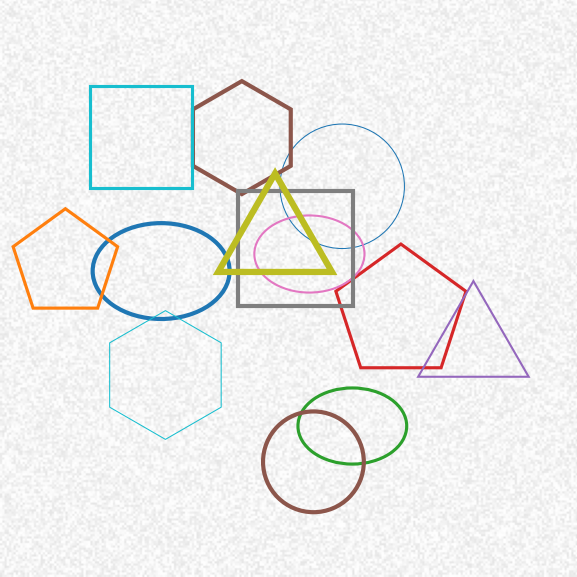[{"shape": "circle", "thickness": 0.5, "radius": 0.54, "center": [0.593, 0.677]}, {"shape": "oval", "thickness": 2, "radius": 0.59, "center": [0.279, 0.53]}, {"shape": "pentagon", "thickness": 1.5, "radius": 0.48, "center": [0.113, 0.543]}, {"shape": "oval", "thickness": 1.5, "radius": 0.47, "center": [0.61, 0.261]}, {"shape": "pentagon", "thickness": 1.5, "radius": 0.59, "center": [0.694, 0.458]}, {"shape": "triangle", "thickness": 1, "radius": 0.55, "center": [0.82, 0.402]}, {"shape": "circle", "thickness": 2, "radius": 0.44, "center": [0.543, 0.199]}, {"shape": "hexagon", "thickness": 2, "radius": 0.49, "center": [0.419, 0.761]}, {"shape": "oval", "thickness": 1, "radius": 0.48, "center": [0.536, 0.559]}, {"shape": "square", "thickness": 2, "radius": 0.5, "center": [0.512, 0.57]}, {"shape": "triangle", "thickness": 3, "radius": 0.57, "center": [0.476, 0.585]}, {"shape": "hexagon", "thickness": 0.5, "radius": 0.56, "center": [0.286, 0.35]}, {"shape": "square", "thickness": 1.5, "radius": 0.44, "center": [0.244, 0.762]}]